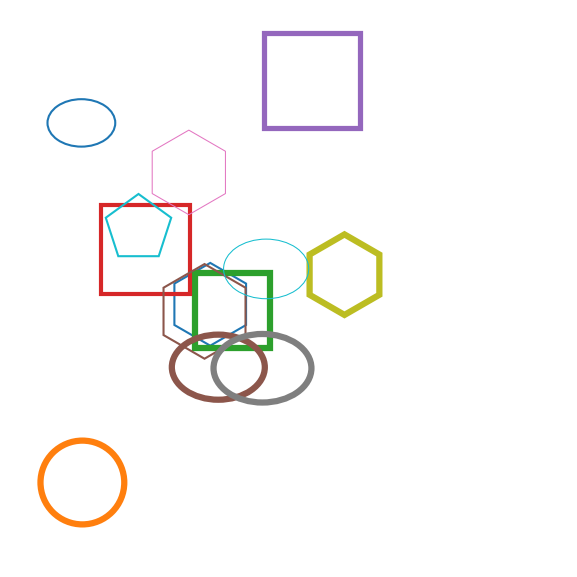[{"shape": "hexagon", "thickness": 1, "radius": 0.36, "center": [0.364, 0.472]}, {"shape": "oval", "thickness": 1, "radius": 0.29, "center": [0.141, 0.786]}, {"shape": "circle", "thickness": 3, "radius": 0.36, "center": [0.143, 0.164]}, {"shape": "square", "thickness": 3, "radius": 0.32, "center": [0.402, 0.461]}, {"shape": "square", "thickness": 2, "radius": 0.39, "center": [0.252, 0.567]}, {"shape": "square", "thickness": 2.5, "radius": 0.41, "center": [0.541, 0.86]}, {"shape": "oval", "thickness": 3, "radius": 0.4, "center": [0.378, 0.363]}, {"shape": "hexagon", "thickness": 1, "radius": 0.41, "center": [0.354, 0.46]}, {"shape": "hexagon", "thickness": 0.5, "radius": 0.37, "center": [0.327, 0.701]}, {"shape": "oval", "thickness": 3, "radius": 0.42, "center": [0.455, 0.361]}, {"shape": "hexagon", "thickness": 3, "radius": 0.35, "center": [0.597, 0.524]}, {"shape": "oval", "thickness": 0.5, "radius": 0.37, "center": [0.461, 0.533]}, {"shape": "pentagon", "thickness": 1, "radius": 0.3, "center": [0.24, 0.604]}]